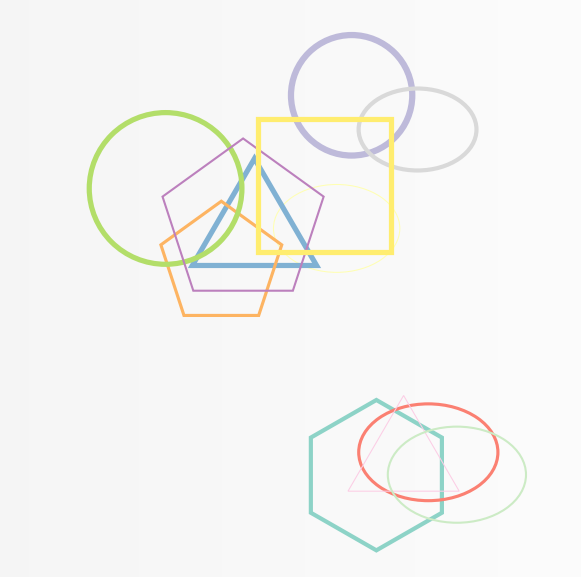[{"shape": "hexagon", "thickness": 2, "radius": 0.65, "center": [0.648, 0.176]}, {"shape": "oval", "thickness": 0.5, "radius": 0.54, "center": [0.579, 0.604]}, {"shape": "circle", "thickness": 3, "radius": 0.52, "center": [0.605, 0.834]}, {"shape": "oval", "thickness": 1.5, "radius": 0.6, "center": [0.737, 0.216]}, {"shape": "triangle", "thickness": 2.5, "radius": 0.62, "center": [0.438, 0.601]}, {"shape": "pentagon", "thickness": 1.5, "radius": 0.55, "center": [0.381, 0.541]}, {"shape": "circle", "thickness": 2.5, "radius": 0.66, "center": [0.285, 0.673]}, {"shape": "triangle", "thickness": 0.5, "radius": 0.55, "center": [0.694, 0.204]}, {"shape": "oval", "thickness": 2, "radius": 0.51, "center": [0.718, 0.775]}, {"shape": "pentagon", "thickness": 1, "radius": 0.73, "center": [0.418, 0.614]}, {"shape": "oval", "thickness": 1, "radius": 0.59, "center": [0.786, 0.177]}, {"shape": "square", "thickness": 2.5, "radius": 0.57, "center": [0.559, 0.678]}]